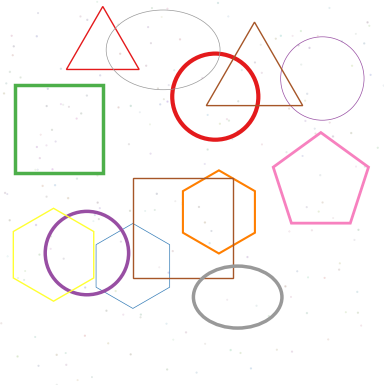[{"shape": "circle", "thickness": 3, "radius": 0.56, "center": [0.559, 0.749]}, {"shape": "triangle", "thickness": 1, "radius": 0.55, "center": [0.267, 0.874]}, {"shape": "hexagon", "thickness": 0.5, "radius": 0.55, "center": [0.345, 0.309]}, {"shape": "square", "thickness": 2.5, "radius": 0.58, "center": [0.153, 0.665]}, {"shape": "circle", "thickness": 2.5, "radius": 0.54, "center": [0.226, 0.343]}, {"shape": "circle", "thickness": 0.5, "radius": 0.54, "center": [0.837, 0.796]}, {"shape": "hexagon", "thickness": 1.5, "radius": 0.54, "center": [0.569, 0.45]}, {"shape": "hexagon", "thickness": 1, "radius": 0.6, "center": [0.139, 0.338]}, {"shape": "triangle", "thickness": 1, "radius": 0.72, "center": [0.661, 0.798]}, {"shape": "square", "thickness": 1, "radius": 0.65, "center": [0.475, 0.408]}, {"shape": "pentagon", "thickness": 2, "radius": 0.65, "center": [0.833, 0.526]}, {"shape": "oval", "thickness": 2.5, "radius": 0.57, "center": [0.617, 0.228]}, {"shape": "oval", "thickness": 0.5, "radius": 0.74, "center": [0.424, 0.87]}]